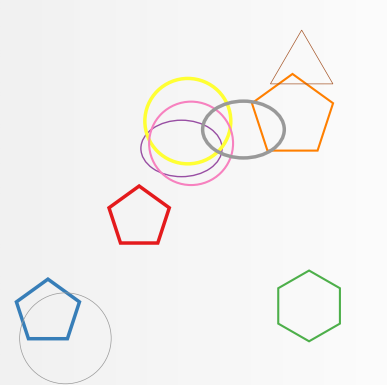[{"shape": "pentagon", "thickness": 2.5, "radius": 0.41, "center": [0.359, 0.435]}, {"shape": "pentagon", "thickness": 2.5, "radius": 0.43, "center": [0.124, 0.189]}, {"shape": "hexagon", "thickness": 1.5, "radius": 0.46, "center": [0.798, 0.205]}, {"shape": "oval", "thickness": 1, "radius": 0.52, "center": [0.468, 0.614]}, {"shape": "pentagon", "thickness": 1.5, "radius": 0.55, "center": [0.755, 0.698]}, {"shape": "circle", "thickness": 2.5, "radius": 0.55, "center": [0.485, 0.685]}, {"shape": "triangle", "thickness": 0.5, "radius": 0.47, "center": [0.778, 0.829]}, {"shape": "circle", "thickness": 1.5, "radius": 0.54, "center": [0.493, 0.628]}, {"shape": "circle", "thickness": 0.5, "radius": 0.59, "center": [0.169, 0.121]}, {"shape": "oval", "thickness": 2.5, "radius": 0.53, "center": [0.628, 0.664]}]